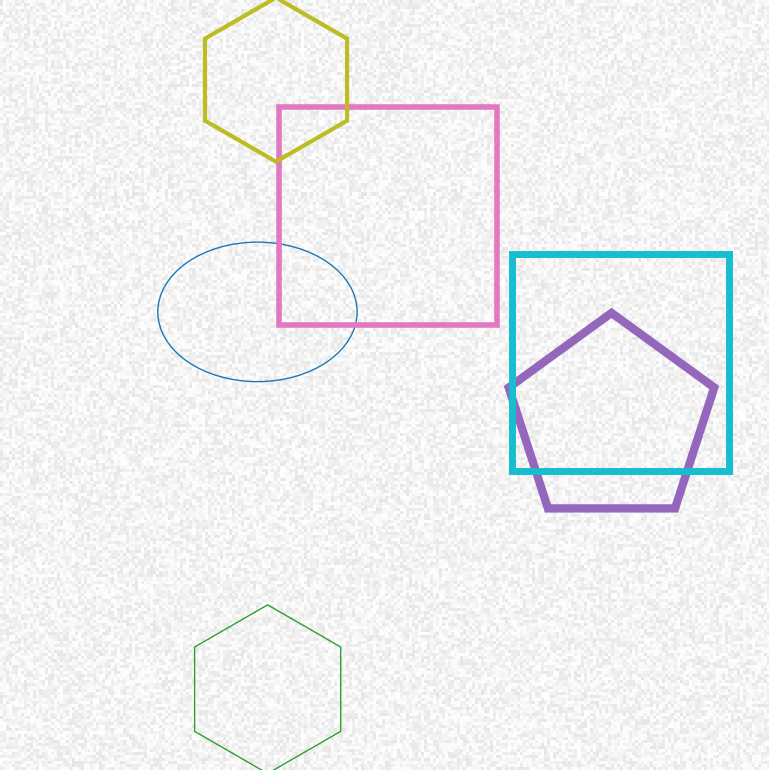[{"shape": "oval", "thickness": 0.5, "radius": 0.65, "center": [0.334, 0.595]}, {"shape": "hexagon", "thickness": 0.5, "radius": 0.55, "center": [0.348, 0.105]}, {"shape": "pentagon", "thickness": 3, "radius": 0.7, "center": [0.794, 0.453]}, {"shape": "square", "thickness": 2, "radius": 0.71, "center": [0.504, 0.72]}, {"shape": "hexagon", "thickness": 1.5, "radius": 0.53, "center": [0.358, 0.897]}, {"shape": "square", "thickness": 2.5, "radius": 0.7, "center": [0.805, 0.529]}]